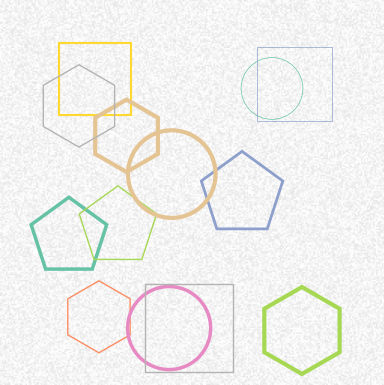[{"shape": "pentagon", "thickness": 2.5, "radius": 0.52, "center": [0.179, 0.384]}, {"shape": "circle", "thickness": 0.5, "radius": 0.4, "center": [0.706, 0.77]}, {"shape": "hexagon", "thickness": 1, "radius": 0.47, "center": [0.257, 0.177]}, {"shape": "pentagon", "thickness": 2, "radius": 0.56, "center": [0.629, 0.496]}, {"shape": "square", "thickness": 0.5, "radius": 0.48, "center": [0.765, 0.783]}, {"shape": "circle", "thickness": 2.5, "radius": 0.54, "center": [0.439, 0.148]}, {"shape": "pentagon", "thickness": 1, "radius": 0.53, "center": [0.306, 0.412]}, {"shape": "hexagon", "thickness": 3, "radius": 0.56, "center": [0.784, 0.142]}, {"shape": "square", "thickness": 1.5, "radius": 0.47, "center": [0.246, 0.795]}, {"shape": "hexagon", "thickness": 3, "radius": 0.47, "center": [0.329, 0.647]}, {"shape": "circle", "thickness": 3, "radius": 0.57, "center": [0.446, 0.548]}, {"shape": "square", "thickness": 1, "radius": 0.57, "center": [0.492, 0.147]}, {"shape": "hexagon", "thickness": 1, "radius": 0.53, "center": [0.205, 0.725]}]